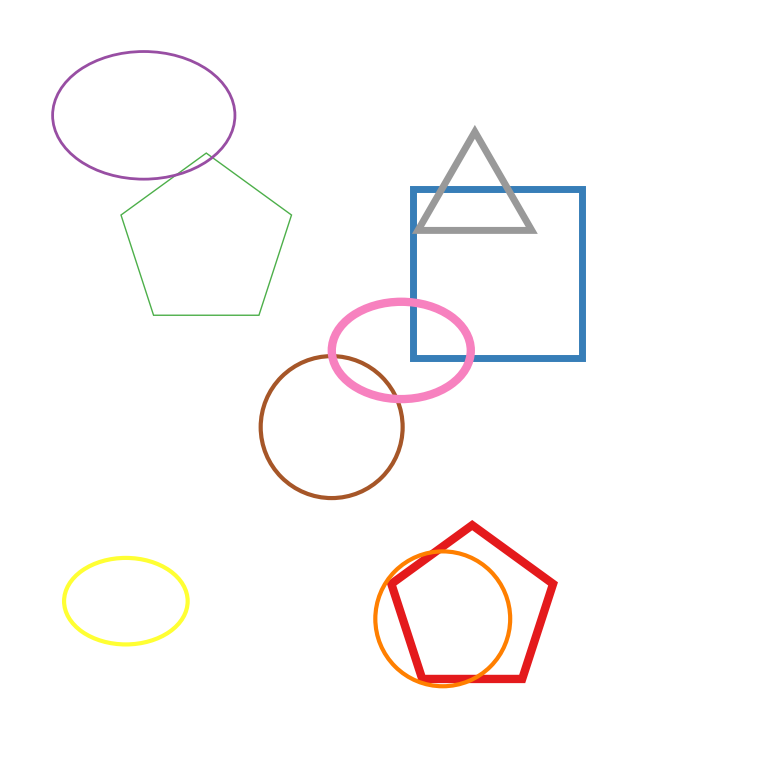[{"shape": "pentagon", "thickness": 3, "radius": 0.55, "center": [0.613, 0.208]}, {"shape": "square", "thickness": 2.5, "radius": 0.55, "center": [0.646, 0.645]}, {"shape": "pentagon", "thickness": 0.5, "radius": 0.58, "center": [0.268, 0.685]}, {"shape": "oval", "thickness": 1, "radius": 0.59, "center": [0.187, 0.85]}, {"shape": "circle", "thickness": 1.5, "radius": 0.44, "center": [0.575, 0.196]}, {"shape": "oval", "thickness": 1.5, "radius": 0.4, "center": [0.163, 0.219]}, {"shape": "circle", "thickness": 1.5, "radius": 0.46, "center": [0.431, 0.445]}, {"shape": "oval", "thickness": 3, "radius": 0.45, "center": [0.521, 0.545]}, {"shape": "triangle", "thickness": 2.5, "radius": 0.43, "center": [0.617, 0.743]}]